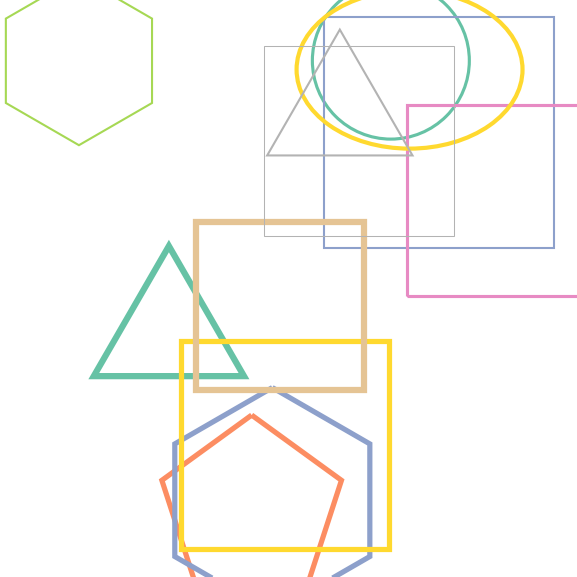[{"shape": "circle", "thickness": 1.5, "radius": 0.68, "center": [0.677, 0.894]}, {"shape": "triangle", "thickness": 3, "radius": 0.75, "center": [0.292, 0.423]}, {"shape": "pentagon", "thickness": 2.5, "radius": 0.82, "center": [0.436, 0.117]}, {"shape": "square", "thickness": 1, "radius": 1.0, "center": [0.76, 0.77]}, {"shape": "hexagon", "thickness": 2.5, "radius": 0.97, "center": [0.472, 0.133]}, {"shape": "square", "thickness": 1.5, "radius": 0.83, "center": [0.869, 0.652]}, {"shape": "hexagon", "thickness": 1, "radius": 0.73, "center": [0.137, 0.894]}, {"shape": "square", "thickness": 2.5, "radius": 0.9, "center": [0.493, 0.228]}, {"shape": "oval", "thickness": 2, "radius": 0.98, "center": [0.709, 0.879]}, {"shape": "square", "thickness": 3, "radius": 0.73, "center": [0.486, 0.47]}, {"shape": "triangle", "thickness": 1, "radius": 0.73, "center": [0.588, 0.803]}, {"shape": "square", "thickness": 0.5, "radius": 0.82, "center": [0.622, 0.755]}]